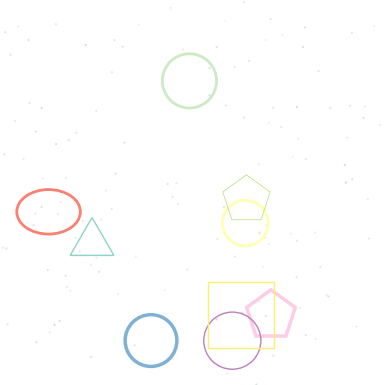[{"shape": "triangle", "thickness": 1, "radius": 0.33, "center": [0.239, 0.369]}, {"shape": "circle", "thickness": 2, "radius": 0.3, "center": [0.637, 0.42]}, {"shape": "oval", "thickness": 2, "radius": 0.41, "center": [0.126, 0.45]}, {"shape": "circle", "thickness": 2.5, "radius": 0.34, "center": [0.392, 0.115]}, {"shape": "pentagon", "thickness": 0.5, "radius": 0.32, "center": [0.64, 0.481]}, {"shape": "pentagon", "thickness": 2.5, "radius": 0.33, "center": [0.704, 0.181]}, {"shape": "circle", "thickness": 1, "radius": 0.37, "center": [0.603, 0.115]}, {"shape": "circle", "thickness": 2, "radius": 0.35, "center": [0.492, 0.79]}, {"shape": "square", "thickness": 1, "radius": 0.43, "center": [0.626, 0.181]}]